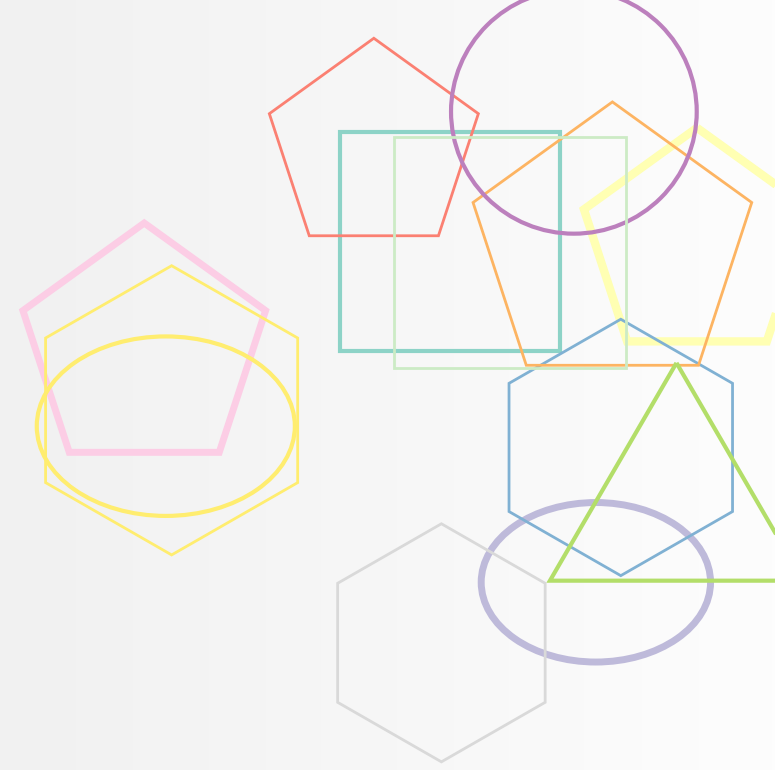[{"shape": "square", "thickness": 1.5, "radius": 0.71, "center": [0.58, 0.687]}, {"shape": "pentagon", "thickness": 3, "radius": 0.77, "center": [0.899, 0.681]}, {"shape": "oval", "thickness": 2.5, "radius": 0.74, "center": [0.769, 0.244]}, {"shape": "pentagon", "thickness": 1, "radius": 0.71, "center": [0.482, 0.809]}, {"shape": "hexagon", "thickness": 1, "radius": 0.83, "center": [0.801, 0.419]}, {"shape": "pentagon", "thickness": 1, "radius": 0.95, "center": [0.79, 0.679]}, {"shape": "triangle", "thickness": 1.5, "radius": 0.94, "center": [0.873, 0.34]}, {"shape": "pentagon", "thickness": 2.5, "radius": 0.82, "center": [0.186, 0.546]}, {"shape": "hexagon", "thickness": 1, "radius": 0.77, "center": [0.57, 0.165]}, {"shape": "circle", "thickness": 1.5, "radius": 0.79, "center": [0.74, 0.855]}, {"shape": "square", "thickness": 1, "radius": 0.75, "center": [0.658, 0.672]}, {"shape": "hexagon", "thickness": 1, "radius": 0.94, "center": [0.221, 0.467]}, {"shape": "oval", "thickness": 1.5, "radius": 0.83, "center": [0.214, 0.447]}]